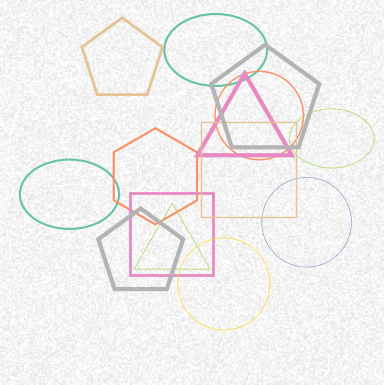[{"shape": "oval", "thickness": 1.5, "radius": 0.67, "center": [0.56, 0.87]}, {"shape": "oval", "thickness": 1.5, "radius": 0.64, "center": [0.18, 0.495]}, {"shape": "circle", "thickness": 1, "radius": 0.57, "center": [0.673, 0.7]}, {"shape": "hexagon", "thickness": 1.5, "radius": 0.62, "center": [0.404, 0.542]}, {"shape": "circle", "thickness": 0.5, "radius": 0.58, "center": [0.796, 0.423]}, {"shape": "triangle", "thickness": 3, "radius": 0.71, "center": [0.636, 0.668]}, {"shape": "square", "thickness": 2, "radius": 0.53, "center": [0.445, 0.392]}, {"shape": "triangle", "thickness": 0.5, "radius": 0.57, "center": [0.447, 0.358]}, {"shape": "oval", "thickness": 0.5, "radius": 0.55, "center": [0.862, 0.64]}, {"shape": "circle", "thickness": 0.5, "radius": 0.6, "center": [0.582, 0.262]}, {"shape": "square", "thickness": 1, "radius": 0.62, "center": [0.646, 0.559]}, {"shape": "pentagon", "thickness": 2, "radius": 0.55, "center": [0.317, 0.843]}, {"shape": "pentagon", "thickness": 3, "radius": 0.74, "center": [0.689, 0.737]}, {"shape": "pentagon", "thickness": 3, "radius": 0.58, "center": [0.365, 0.343]}]